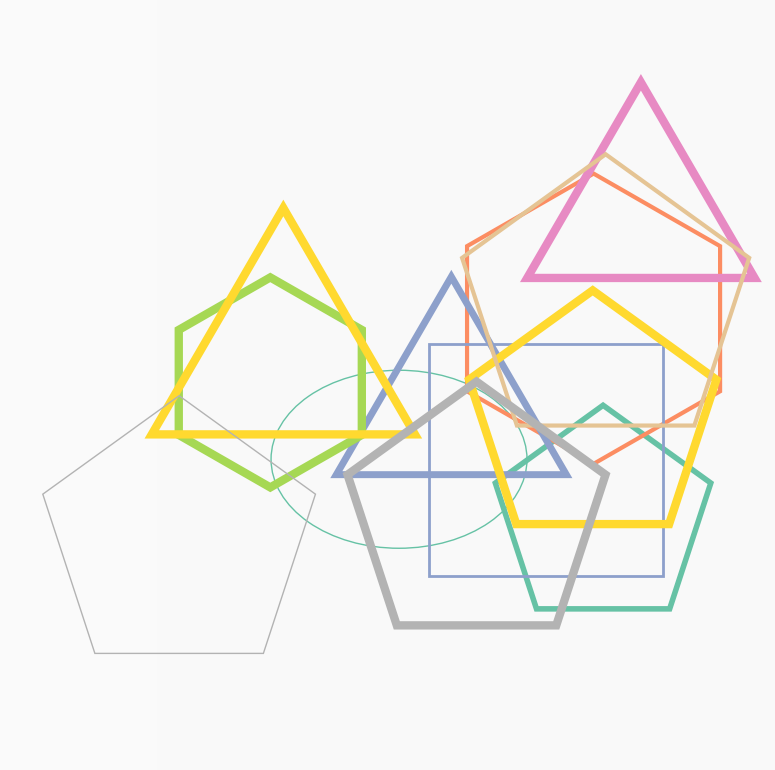[{"shape": "pentagon", "thickness": 2, "radius": 0.73, "center": [0.778, 0.328]}, {"shape": "oval", "thickness": 0.5, "radius": 0.83, "center": [0.515, 0.404]}, {"shape": "hexagon", "thickness": 1.5, "radius": 0.94, "center": [0.766, 0.586]}, {"shape": "square", "thickness": 1, "radius": 0.75, "center": [0.704, 0.403]}, {"shape": "triangle", "thickness": 2.5, "radius": 0.86, "center": [0.582, 0.469]}, {"shape": "triangle", "thickness": 3, "radius": 0.85, "center": [0.827, 0.724]}, {"shape": "hexagon", "thickness": 3, "radius": 0.68, "center": [0.349, 0.503]}, {"shape": "pentagon", "thickness": 3, "radius": 0.84, "center": [0.765, 0.455]}, {"shape": "triangle", "thickness": 3, "radius": 0.98, "center": [0.366, 0.534]}, {"shape": "pentagon", "thickness": 1.5, "radius": 0.97, "center": [0.781, 0.605]}, {"shape": "pentagon", "thickness": 0.5, "radius": 0.92, "center": [0.231, 0.301]}, {"shape": "pentagon", "thickness": 3, "radius": 0.88, "center": [0.615, 0.329]}]